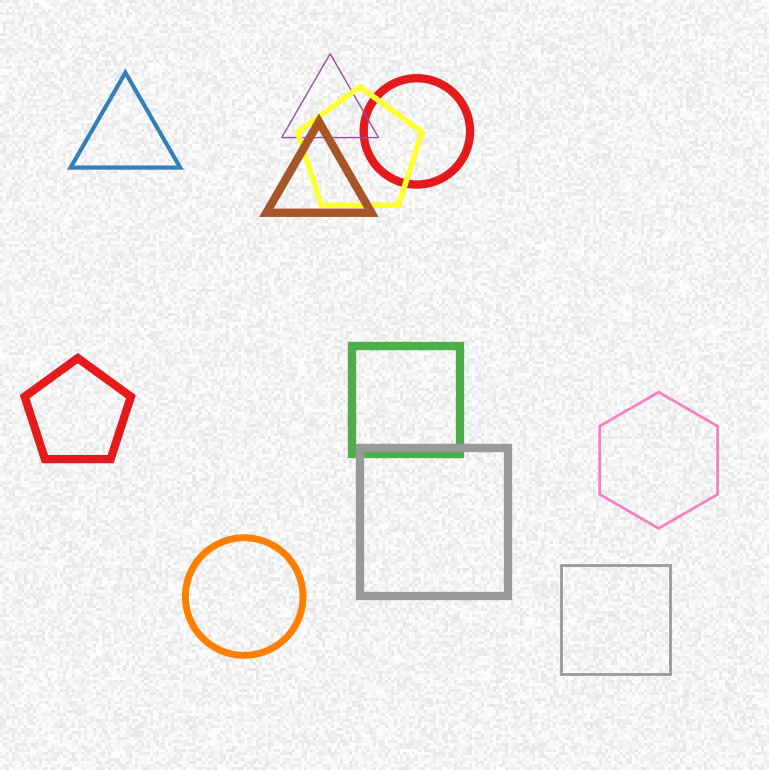[{"shape": "pentagon", "thickness": 3, "radius": 0.36, "center": [0.101, 0.462]}, {"shape": "circle", "thickness": 3, "radius": 0.35, "center": [0.541, 0.829]}, {"shape": "triangle", "thickness": 1.5, "radius": 0.41, "center": [0.163, 0.823]}, {"shape": "square", "thickness": 3, "radius": 0.35, "center": [0.527, 0.481]}, {"shape": "triangle", "thickness": 0.5, "radius": 0.36, "center": [0.429, 0.858]}, {"shape": "circle", "thickness": 2.5, "radius": 0.38, "center": [0.317, 0.225]}, {"shape": "pentagon", "thickness": 2, "radius": 0.43, "center": [0.467, 0.802]}, {"shape": "triangle", "thickness": 3, "radius": 0.39, "center": [0.414, 0.763]}, {"shape": "hexagon", "thickness": 1, "radius": 0.44, "center": [0.855, 0.402]}, {"shape": "square", "thickness": 1, "radius": 0.35, "center": [0.799, 0.196]}, {"shape": "square", "thickness": 3, "radius": 0.48, "center": [0.564, 0.322]}]